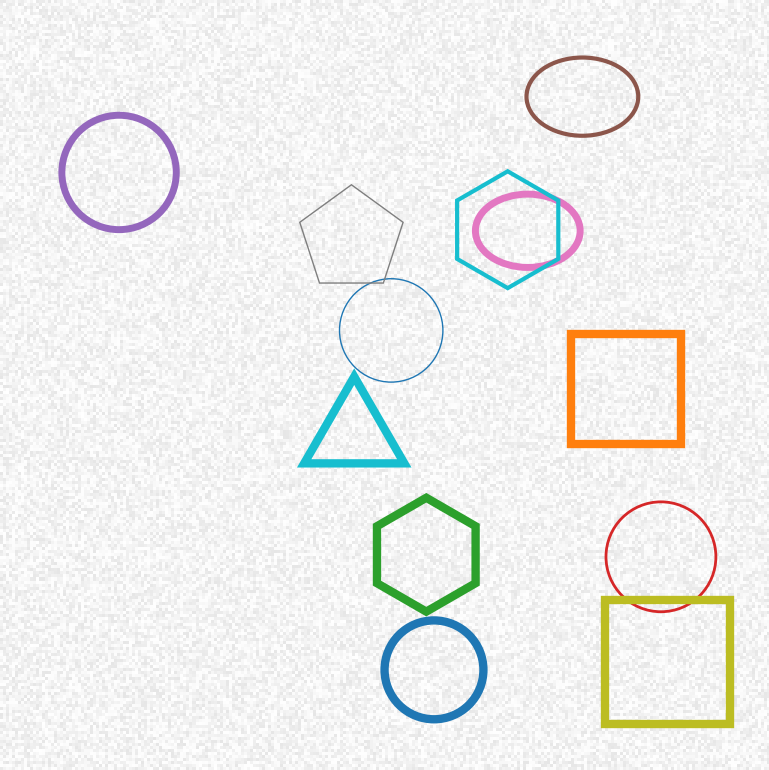[{"shape": "circle", "thickness": 3, "radius": 0.32, "center": [0.564, 0.13]}, {"shape": "circle", "thickness": 0.5, "radius": 0.34, "center": [0.508, 0.571]}, {"shape": "square", "thickness": 3, "radius": 0.36, "center": [0.813, 0.495]}, {"shape": "hexagon", "thickness": 3, "radius": 0.37, "center": [0.554, 0.28]}, {"shape": "circle", "thickness": 1, "radius": 0.36, "center": [0.858, 0.277]}, {"shape": "circle", "thickness": 2.5, "radius": 0.37, "center": [0.155, 0.776]}, {"shape": "oval", "thickness": 1.5, "radius": 0.36, "center": [0.756, 0.874]}, {"shape": "oval", "thickness": 2.5, "radius": 0.34, "center": [0.685, 0.7]}, {"shape": "pentagon", "thickness": 0.5, "radius": 0.35, "center": [0.456, 0.689]}, {"shape": "square", "thickness": 3, "radius": 0.4, "center": [0.867, 0.14]}, {"shape": "triangle", "thickness": 3, "radius": 0.38, "center": [0.46, 0.436]}, {"shape": "hexagon", "thickness": 1.5, "radius": 0.38, "center": [0.659, 0.702]}]